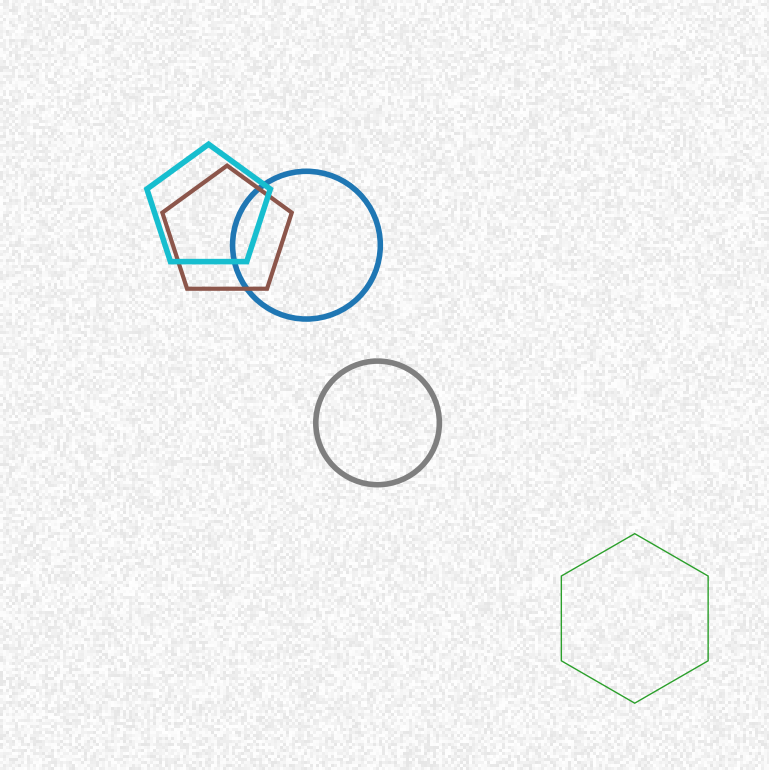[{"shape": "circle", "thickness": 2, "radius": 0.48, "center": [0.398, 0.682]}, {"shape": "hexagon", "thickness": 0.5, "radius": 0.55, "center": [0.824, 0.197]}, {"shape": "pentagon", "thickness": 1.5, "radius": 0.44, "center": [0.295, 0.697]}, {"shape": "circle", "thickness": 2, "radius": 0.4, "center": [0.49, 0.451]}, {"shape": "pentagon", "thickness": 2, "radius": 0.42, "center": [0.271, 0.728]}]